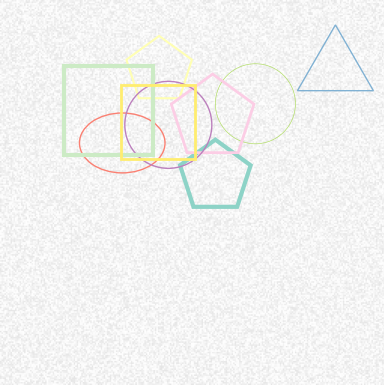[{"shape": "pentagon", "thickness": 3, "radius": 0.48, "center": [0.559, 0.541]}, {"shape": "pentagon", "thickness": 1.5, "radius": 0.45, "center": [0.413, 0.817]}, {"shape": "oval", "thickness": 1, "radius": 0.56, "center": [0.317, 0.629]}, {"shape": "triangle", "thickness": 1, "radius": 0.57, "center": [0.871, 0.821]}, {"shape": "circle", "thickness": 0.5, "radius": 0.52, "center": [0.663, 0.73]}, {"shape": "pentagon", "thickness": 2, "radius": 0.56, "center": [0.552, 0.695]}, {"shape": "circle", "thickness": 1, "radius": 0.56, "center": [0.437, 0.676]}, {"shape": "square", "thickness": 3, "radius": 0.57, "center": [0.282, 0.713]}, {"shape": "square", "thickness": 2, "radius": 0.48, "center": [0.41, 0.684]}]